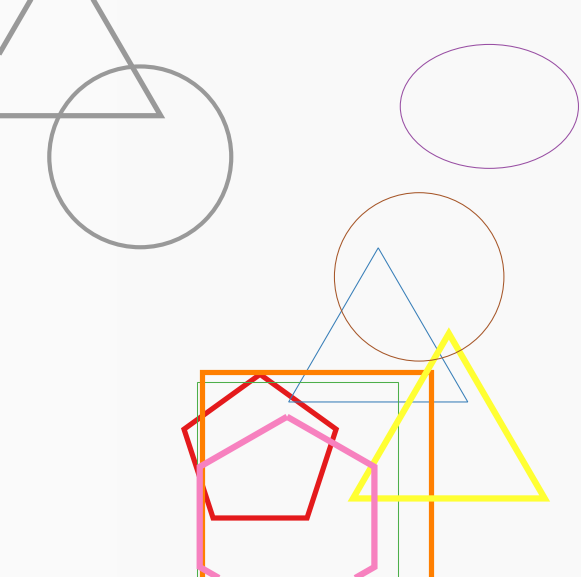[{"shape": "pentagon", "thickness": 2.5, "radius": 0.69, "center": [0.447, 0.213]}, {"shape": "triangle", "thickness": 0.5, "radius": 0.89, "center": [0.651, 0.392]}, {"shape": "square", "thickness": 0.5, "radius": 0.87, "center": [0.512, 0.165]}, {"shape": "oval", "thickness": 0.5, "radius": 0.77, "center": [0.842, 0.815]}, {"shape": "square", "thickness": 2.5, "radius": 0.98, "center": [0.544, 0.158]}, {"shape": "triangle", "thickness": 3, "radius": 0.95, "center": [0.772, 0.231]}, {"shape": "circle", "thickness": 0.5, "radius": 0.73, "center": [0.721, 0.52]}, {"shape": "hexagon", "thickness": 3, "radius": 0.87, "center": [0.494, 0.104]}, {"shape": "triangle", "thickness": 2.5, "radius": 0.98, "center": [0.107, 0.897]}, {"shape": "circle", "thickness": 2, "radius": 0.78, "center": [0.241, 0.728]}]